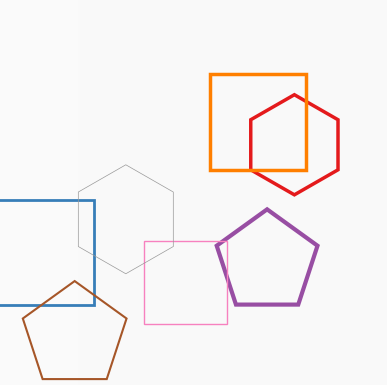[{"shape": "hexagon", "thickness": 2.5, "radius": 0.65, "center": [0.76, 0.624]}, {"shape": "square", "thickness": 2, "radius": 0.68, "center": [0.106, 0.344]}, {"shape": "pentagon", "thickness": 3, "radius": 0.68, "center": [0.689, 0.319]}, {"shape": "square", "thickness": 2.5, "radius": 0.62, "center": [0.666, 0.683]}, {"shape": "pentagon", "thickness": 1.5, "radius": 0.7, "center": [0.193, 0.129]}, {"shape": "square", "thickness": 1, "radius": 0.54, "center": [0.478, 0.266]}, {"shape": "hexagon", "thickness": 0.5, "radius": 0.71, "center": [0.325, 0.43]}]